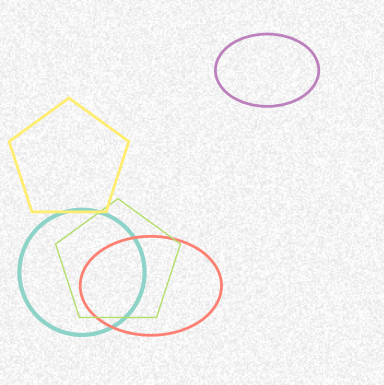[{"shape": "circle", "thickness": 3, "radius": 0.81, "center": [0.213, 0.293]}, {"shape": "oval", "thickness": 2, "radius": 0.92, "center": [0.392, 0.258]}, {"shape": "pentagon", "thickness": 1, "radius": 0.85, "center": [0.307, 0.313]}, {"shape": "oval", "thickness": 2, "radius": 0.67, "center": [0.694, 0.818]}, {"shape": "pentagon", "thickness": 2, "radius": 0.82, "center": [0.179, 0.582]}]